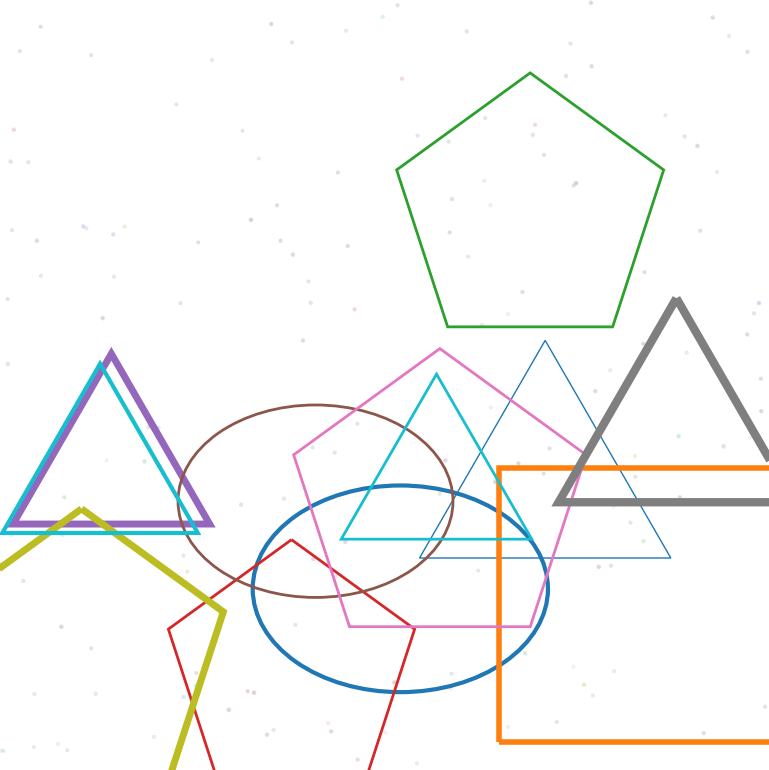[{"shape": "triangle", "thickness": 0.5, "radius": 0.94, "center": [0.708, 0.37]}, {"shape": "oval", "thickness": 1.5, "radius": 0.96, "center": [0.52, 0.235]}, {"shape": "square", "thickness": 2, "radius": 0.89, "center": [0.827, 0.214]}, {"shape": "pentagon", "thickness": 1, "radius": 0.91, "center": [0.689, 0.723]}, {"shape": "pentagon", "thickness": 1, "radius": 0.84, "center": [0.379, 0.131]}, {"shape": "triangle", "thickness": 2.5, "radius": 0.74, "center": [0.145, 0.393]}, {"shape": "oval", "thickness": 1, "radius": 0.89, "center": [0.41, 0.349]}, {"shape": "pentagon", "thickness": 1, "radius": 1.0, "center": [0.571, 0.348]}, {"shape": "triangle", "thickness": 3, "radius": 0.88, "center": [0.878, 0.436]}, {"shape": "pentagon", "thickness": 2.5, "radius": 0.97, "center": [0.106, 0.146]}, {"shape": "triangle", "thickness": 1.5, "radius": 0.73, "center": [0.13, 0.381]}, {"shape": "triangle", "thickness": 1, "radius": 0.71, "center": [0.567, 0.371]}]